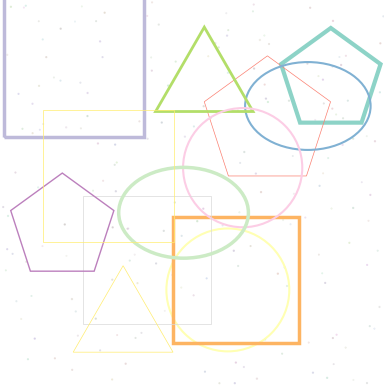[{"shape": "pentagon", "thickness": 3, "radius": 0.68, "center": [0.859, 0.791]}, {"shape": "circle", "thickness": 1.5, "radius": 0.8, "center": [0.592, 0.247]}, {"shape": "square", "thickness": 2.5, "radius": 0.91, "center": [0.192, 0.827]}, {"shape": "pentagon", "thickness": 0.5, "radius": 0.86, "center": [0.695, 0.682]}, {"shape": "oval", "thickness": 1.5, "radius": 0.82, "center": [0.8, 0.725]}, {"shape": "square", "thickness": 2.5, "radius": 0.82, "center": [0.613, 0.272]}, {"shape": "triangle", "thickness": 2, "radius": 0.73, "center": [0.531, 0.783]}, {"shape": "circle", "thickness": 1.5, "radius": 0.77, "center": [0.63, 0.565]}, {"shape": "square", "thickness": 0.5, "radius": 0.83, "center": [0.381, 0.324]}, {"shape": "pentagon", "thickness": 1, "radius": 0.7, "center": [0.162, 0.41]}, {"shape": "oval", "thickness": 2.5, "radius": 0.84, "center": [0.477, 0.447]}, {"shape": "square", "thickness": 0.5, "radius": 0.85, "center": [0.281, 0.543]}, {"shape": "triangle", "thickness": 0.5, "radius": 0.75, "center": [0.32, 0.16]}]